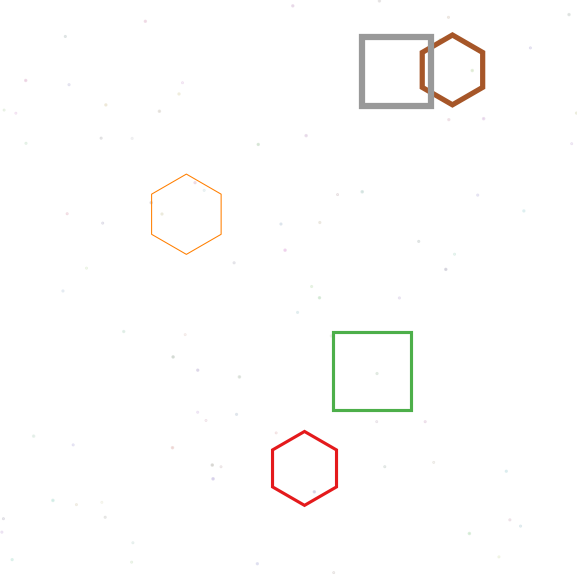[{"shape": "hexagon", "thickness": 1.5, "radius": 0.32, "center": [0.527, 0.188]}, {"shape": "square", "thickness": 1.5, "radius": 0.34, "center": [0.644, 0.356]}, {"shape": "hexagon", "thickness": 0.5, "radius": 0.35, "center": [0.323, 0.628]}, {"shape": "hexagon", "thickness": 2.5, "radius": 0.3, "center": [0.783, 0.878]}, {"shape": "square", "thickness": 3, "radius": 0.3, "center": [0.687, 0.876]}]